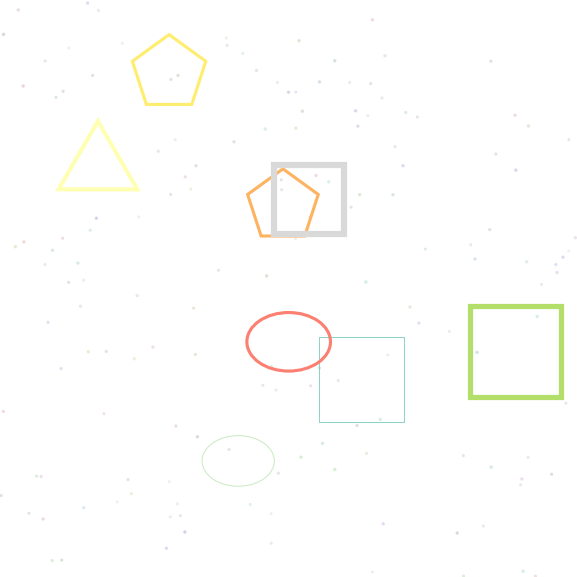[{"shape": "square", "thickness": 0.5, "radius": 0.37, "center": [0.626, 0.342]}, {"shape": "triangle", "thickness": 2, "radius": 0.39, "center": [0.17, 0.711]}, {"shape": "oval", "thickness": 1.5, "radius": 0.36, "center": [0.5, 0.407]}, {"shape": "pentagon", "thickness": 1.5, "radius": 0.32, "center": [0.49, 0.642]}, {"shape": "square", "thickness": 2.5, "radius": 0.39, "center": [0.892, 0.39]}, {"shape": "square", "thickness": 3, "radius": 0.3, "center": [0.534, 0.654]}, {"shape": "oval", "thickness": 0.5, "radius": 0.31, "center": [0.412, 0.201]}, {"shape": "pentagon", "thickness": 1.5, "radius": 0.33, "center": [0.293, 0.872]}]